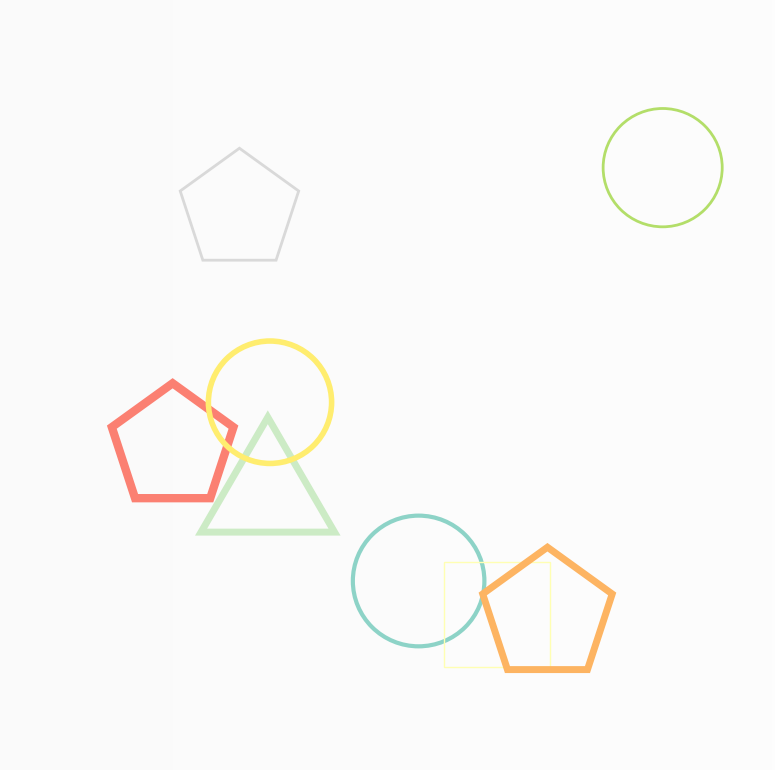[{"shape": "circle", "thickness": 1.5, "radius": 0.42, "center": [0.54, 0.245]}, {"shape": "square", "thickness": 0.5, "radius": 0.34, "center": [0.642, 0.202]}, {"shape": "pentagon", "thickness": 3, "radius": 0.41, "center": [0.223, 0.42]}, {"shape": "pentagon", "thickness": 2.5, "radius": 0.44, "center": [0.706, 0.201]}, {"shape": "circle", "thickness": 1, "radius": 0.38, "center": [0.855, 0.782]}, {"shape": "pentagon", "thickness": 1, "radius": 0.4, "center": [0.309, 0.727]}, {"shape": "triangle", "thickness": 2.5, "radius": 0.5, "center": [0.346, 0.359]}, {"shape": "circle", "thickness": 2, "radius": 0.4, "center": [0.348, 0.478]}]